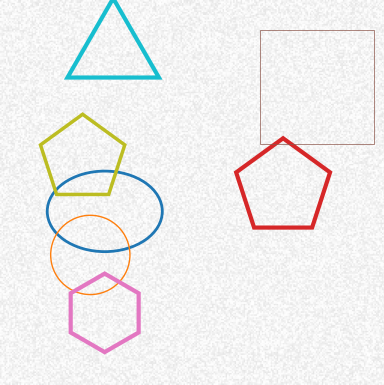[{"shape": "oval", "thickness": 2, "radius": 0.75, "center": [0.272, 0.451]}, {"shape": "circle", "thickness": 1, "radius": 0.51, "center": [0.235, 0.338]}, {"shape": "pentagon", "thickness": 3, "radius": 0.64, "center": [0.735, 0.513]}, {"shape": "square", "thickness": 0.5, "radius": 0.74, "center": [0.823, 0.775]}, {"shape": "hexagon", "thickness": 3, "radius": 0.51, "center": [0.272, 0.187]}, {"shape": "pentagon", "thickness": 2.5, "radius": 0.58, "center": [0.215, 0.588]}, {"shape": "triangle", "thickness": 3, "radius": 0.69, "center": [0.294, 0.867]}]